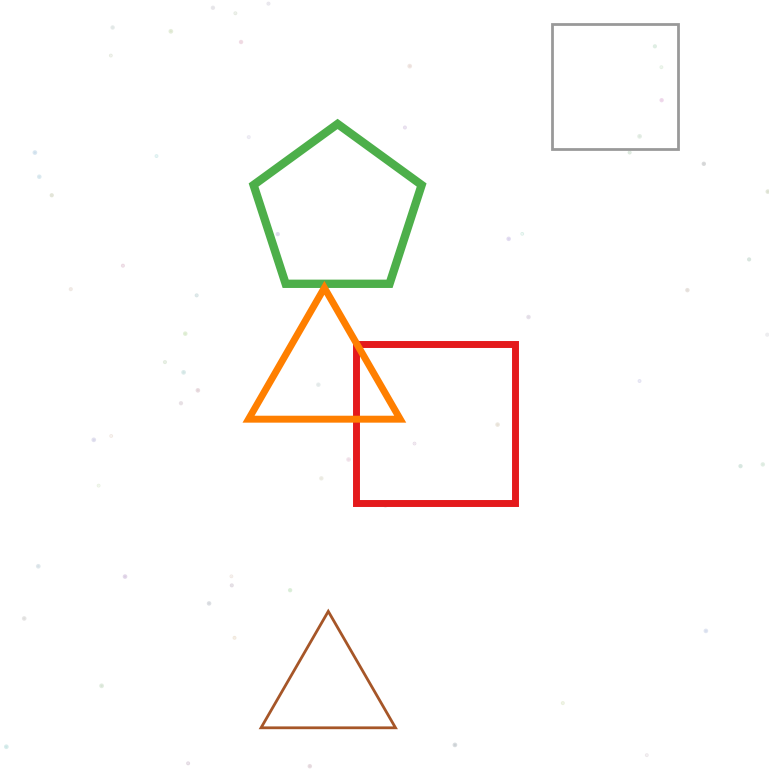[{"shape": "square", "thickness": 2.5, "radius": 0.52, "center": [0.565, 0.451]}, {"shape": "pentagon", "thickness": 3, "radius": 0.57, "center": [0.438, 0.724]}, {"shape": "triangle", "thickness": 2.5, "radius": 0.57, "center": [0.421, 0.512]}, {"shape": "triangle", "thickness": 1, "radius": 0.5, "center": [0.426, 0.105]}, {"shape": "square", "thickness": 1, "radius": 0.41, "center": [0.798, 0.888]}]